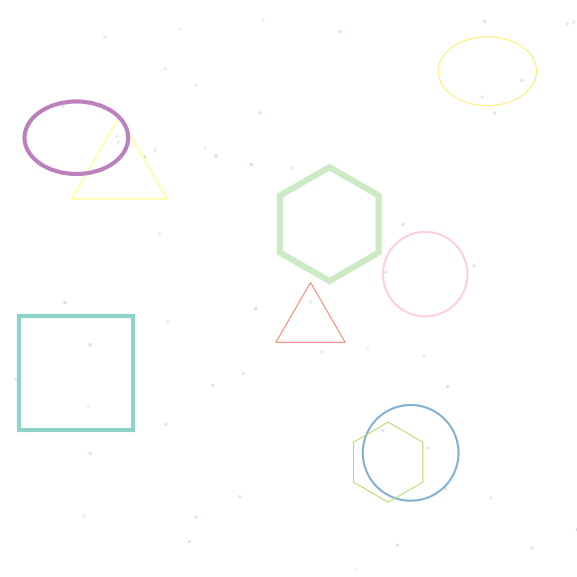[{"shape": "square", "thickness": 2, "radius": 0.49, "center": [0.132, 0.354]}, {"shape": "triangle", "thickness": 1, "radius": 0.48, "center": [0.207, 0.702]}, {"shape": "triangle", "thickness": 0.5, "radius": 0.35, "center": [0.538, 0.441]}, {"shape": "circle", "thickness": 1, "radius": 0.41, "center": [0.711, 0.215]}, {"shape": "hexagon", "thickness": 0.5, "radius": 0.35, "center": [0.672, 0.199]}, {"shape": "circle", "thickness": 1, "radius": 0.37, "center": [0.736, 0.524]}, {"shape": "oval", "thickness": 2, "radius": 0.45, "center": [0.132, 0.761]}, {"shape": "hexagon", "thickness": 3, "radius": 0.49, "center": [0.57, 0.611]}, {"shape": "oval", "thickness": 0.5, "radius": 0.43, "center": [0.844, 0.876]}]